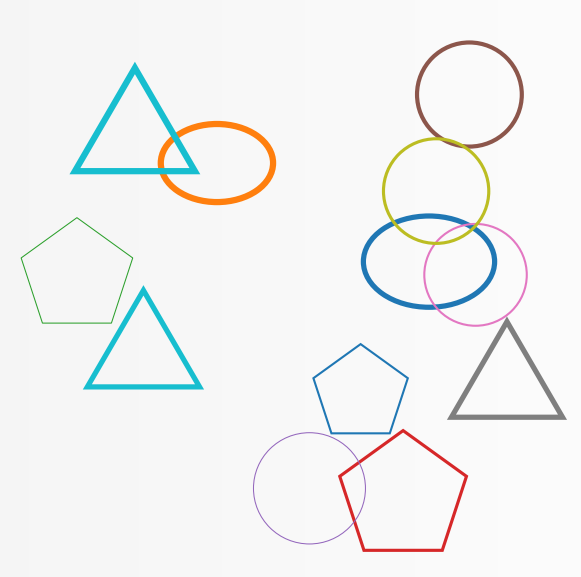[{"shape": "oval", "thickness": 2.5, "radius": 0.56, "center": [0.738, 0.546]}, {"shape": "pentagon", "thickness": 1, "radius": 0.43, "center": [0.62, 0.318]}, {"shape": "oval", "thickness": 3, "radius": 0.48, "center": [0.373, 0.717]}, {"shape": "pentagon", "thickness": 0.5, "radius": 0.5, "center": [0.132, 0.521]}, {"shape": "pentagon", "thickness": 1.5, "radius": 0.57, "center": [0.694, 0.139]}, {"shape": "circle", "thickness": 0.5, "radius": 0.48, "center": [0.532, 0.154]}, {"shape": "circle", "thickness": 2, "radius": 0.45, "center": [0.808, 0.835]}, {"shape": "circle", "thickness": 1, "radius": 0.44, "center": [0.818, 0.523]}, {"shape": "triangle", "thickness": 2.5, "radius": 0.55, "center": [0.872, 0.332]}, {"shape": "circle", "thickness": 1.5, "radius": 0.45, "center": [0.75, 0.668]}, {"shape": "triangle", "thickness": 2.5, "radius": 0.56, "center": [0.247, 0.385]}, {"shape": "triangle", "thickness": 3, "radius": 0.6, "center": [0.232, 0.762]}]